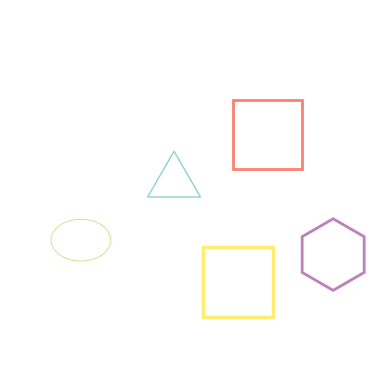[{"shape": "triangle", "thickness": 1, "radius": 0.4, "center": [0.452, 0.528]}, {"shape": "square", "thickness": 2, "radius": 0.45, "center": [0.694, 0.65]}, {"shape": "oval", "thickness": 0.5, "radius": 0.39, "center": [0.21, 0.376]}, {"shape": "hexagon", "thickness": 2, "radius": 0.46, "center": [0.865, 0.339]}, {"shape": "square", "thickness": 2.5, "radius": 0.45, "center": [0.619, 0.268]}]